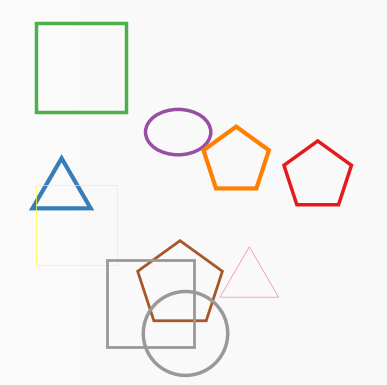[{"shape": "pentagon", "thickness": 2.5, "radius": 0.46, "center": [0.82, 0.542]}, {"shape": "triangle", "thickness": 3, "radius": 0.43, "center": [0.159, 0.502]}, {"shape": "square", "thickness": 2.5, "radius": 0.58, "center": [0.209, 0.824]}, {"shape": "oval", "thickness": 2.5, "radius": 0.42, "center": [0.46, 0.657]}, {"shape": "pentagon", "thickness": 3, "radius": 0.44, "center": [0.61, 0.582]}, {"shape": "square", "thickness": 0.5, "radius": 0.52, "center": [0.196, 0.415]}, {"shape": "pentagon", "thickness": 2, "radius": 0.57, "center": [0.465, 0.26]}, {"shape": "triangle", "thickness": 0.5, "radius": 0.44, "center": [0.643, 0.272]}, {"shape": "square", "thickness": 2, "radius": 0.57, "center": [0.388, 0.212]}, {"shape": "circle", "thickness": 2.5, "radius": 0.54, "center": [0.479, 0.134]}]